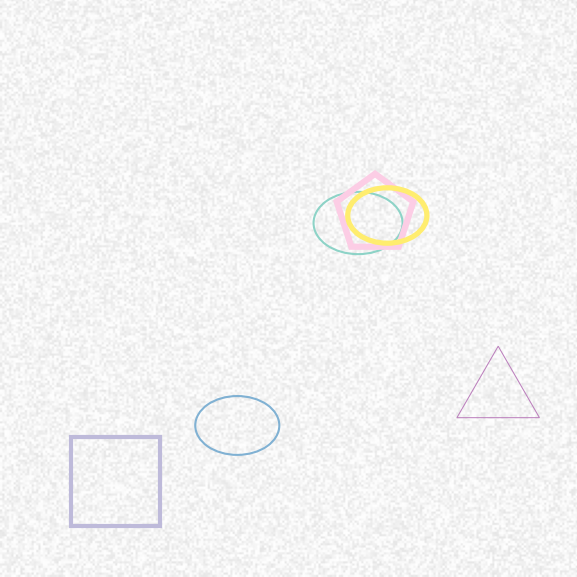[{"shape": "oval", "thickness": 1, "radius": 0.39, "center": [0.62, 0.613]}, {"shape": "square", "thickness": 2, "radius": 0.39, "center": [0.2, 0.166]}, {"shape": "oval", "thickness": 1, "radius": 0.36, "center": [0.411, 0.262]}, {"shape": "pentagon", "thickness": 3, "radius": 0.35, "center": [0.649, 0.628]}, {"shape": "triangle", "thickness": 0.5, "radius": 0.41, "center": [0.863, 0.317]}, {"shape": "oval", "thickness": 2.5, "radius": 0.34, "center": [0.671, 0.626]}]